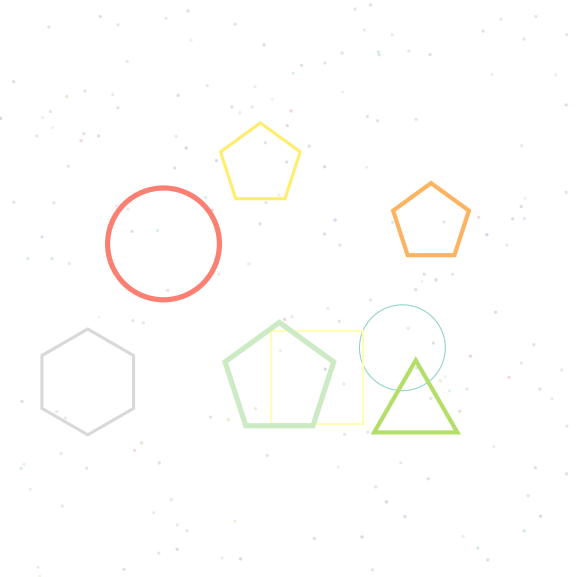[{"shape": "circle", "thickness": 0.5, "radius": 0.37, "center": [0.697, 0.397]}, {"shape": "square", "thickness": 1, "radius": 0.4, "center": [0.549, 0.346]}, {"shape": "circle", "thickness": 2.5, "radius": 0.48, "center": [0.283, 0.577]}, {"shape": "pentagon", "thickness": 2, "radius": 0.34, "center": [0.746, 0.613]}, {"shape": "triangle", "thickness": 2, "radius": 0.42, "center": [0.72, 0.292]}, {"shape": "hexagon", "thickness": 1.5, "radius": 0.46, "center": [0.152, 0.338]}, {"shape": "pentagon", "thickness": 2.5, "radius": 0.49, "center": [0.484, 0.342]}, {"shape": "pentagon", "thickness": 1.5, "radius": 0.36, "center": [0.451, 0.714]}]